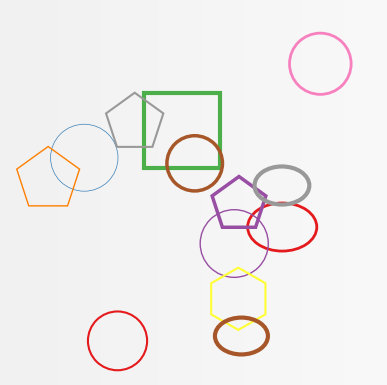[{"shape": "oval", "thickness": 2, "radius": 0.45, "center": [0.728, 0.41]}, {"shape": "circle", "thickness": 1.5, "radius": 0.38, "center": [0.303, 0.115]}, {"shape": "circle", "thickness": 0.5, "radius": 0.43, "center": [0.217, 0.59]}, {"shape": "square", "thickness": 3, "radius": 0.49, "center": [0.47, 0.661]}, {"shape": "circle", "thickness": 1, "radius": 0.44, "center": [0.604, 0.368]}, {"shape": "pentagon", "thickness": 2.5, "radius": 0.36, "center": [0.617, 0.469]}, {"shape": "pentagon", "thickness": 1, "radius": 0.43, "center": [0.124, 0.534]}, {"shape": "hexagon", "thickness": 1.5, "radius": 0.4, "center": [0.615, 0.224]}, {"shape": "circle", "thickness": 2.5, "radius": 0.36, "center": [0.502, 0.576]}, {"shape": "oval", "thickness": 3, "radius": 0.34, "center": [0.623, 0.127]}, {"shape": "circle", "thickness": 2, "radius": 0.4, "center": [0.827, 0.834]}, {"shape": "oval", "thickness": 3, "radius": 0.35, "center": [0.728, 0.518]}, {"shape": "pentagon", "thickness": 1.5, "radius": 0.39, "center": [0.348, 0.681]}]